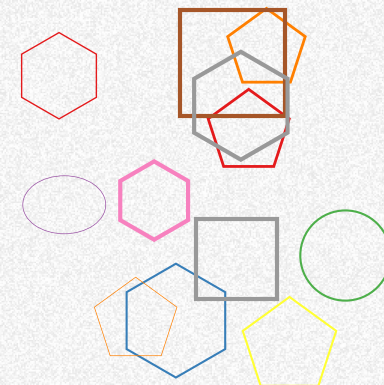[{"shape": "pentagon", "thickness": 2, "radius": 0.55, "center": [0.646, 0.657]}, {"shape": "hexagon", "thickness": 1, "radius": 0.56, "center": [0.153, 0.803]}, {"shape": "hexagon", "thickness": 1.5, "radius": 0.74, "center": [0.457, 0.167]}, {"shape": "circle", "thickness": 1.5, "radius": 0.59, "center": [0.897, 0.336]}, {"shape": "oval", "thickness": 0.5, "radius": 0.54, "center": [0.167, 0.468]}, {"shape": "pentagon", "thickness": 2, "radius": 0.53, "center": [0.692, 0.872]}, {"shape": "pentagon", "thickness": 0.5, "radius": 0.56, "center": [0.352, 0.167]}, {"shape": "pentagon", "thickness": 1.5, "radius": 0.64, "center": [0.752, 0.101]}, {"shape": "square", "thickness": 3, "radius": 0.68, "center": [0.604, 0.837]}, {"shape": "hexagon", "thickness": 3, "radius": 0.51, "center": [0.4, 0.479]}, {"shape": "square", "thickness": 3, "radius": 0.52, "center": [0.615, 0.328]}, {"shape": "hexagon", "thickness": 3, "radius": 0.7, "center": [0.626, 0.725]}]